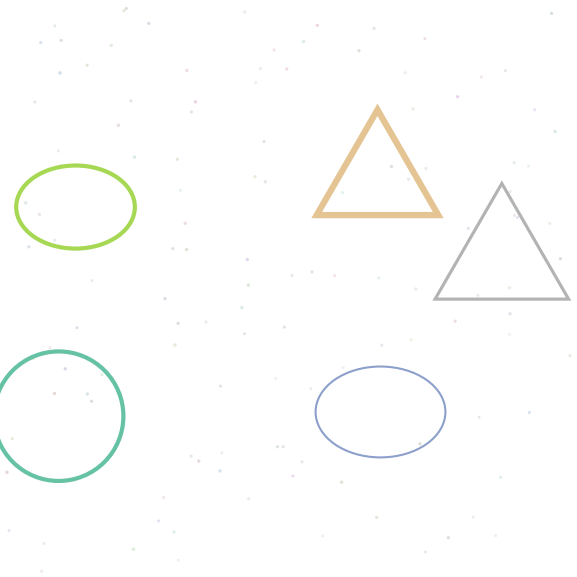[{"shape": "circle", "thickness": 2, "radius": 0.56, "center": [0.102, 0.278]}, {"shape": "oval", "thickness": 1, "radius": 0.56, "center": [0.659, 0.286]}, {"shape": "oval", "thickness": 2, "radius": 0.51, "center": [0.131, 0.641]}, {"shape": "triangle", "thickness": 3, "radius": 0.61, "center": [0.654, 0.687]}, {"shape": "triangle", "thickness": 1.5, "radius": 0.67, "center": [0.869, 0.548]}]